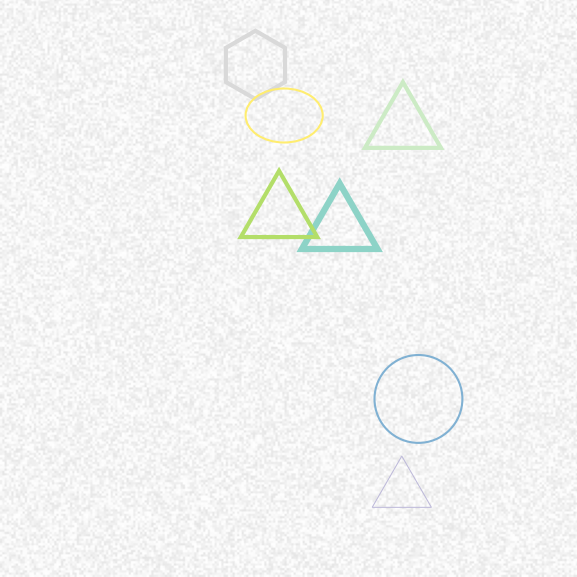[{"shape": "triangle", "thickness": 3, "radius": 0.38, "center": [0.588, 0.606]}, {"shape": "triangle", "thickness": 0.5, "radius": 0.3, "center": [0.696, 0.15]}, {"shape": "circle", "thickness": 1, "radius": 0.38, "center": [0.725, 0.308]}, {"shape": "triangle", "thickness": 2, "radius": 0.38, "center": [0.483, 0.627]}, {"shape": "hexagon", "thickness": 2, "radius": 0.3, "center": [0.442, 0.887]}, {"shape": "triangle", "thickness": 2, "radius": 0.38, "center": [0.698, 0.781]}, {"shape": "oval", "thickness": 1, "radius": 0.33, "center": [0.492, 0.799]}]